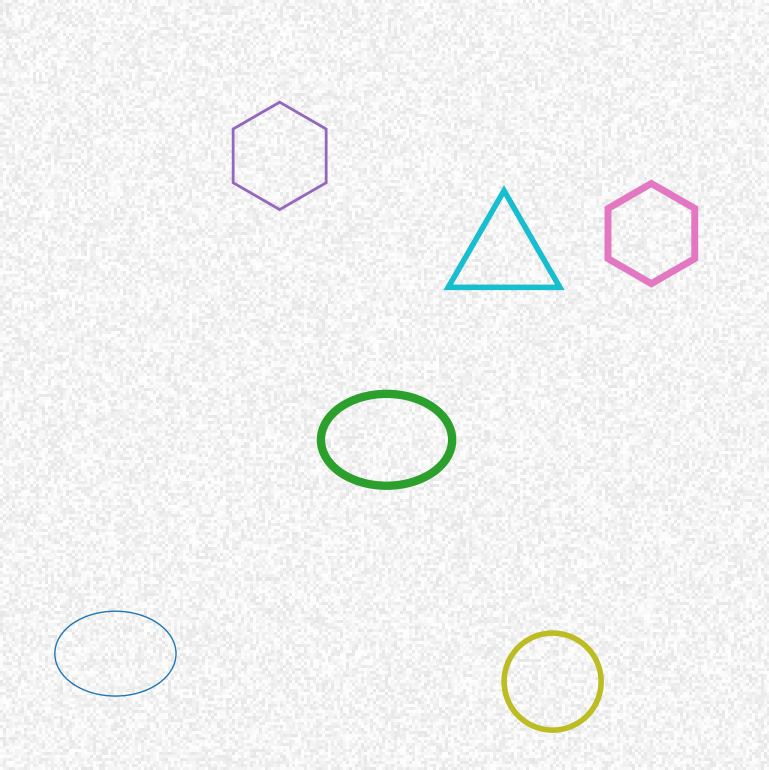[{"shape": "oval", "thickness": 0.5, "radius": 0.39, "center": [0.15, 0.151]}, {"shape": "oval", "thickness": 3, "radius": 0.43, "center": [0.502, 0.429]}, {"shape": "hexagon", "thickness": 1, "radius": 0.35, "center": [0.363, 0.798]}, {"shape": "hexagon", "thickness": 2.5, "radius": 0.33, "center": [0.846, 0.697]}, {"shape": "circle", "thickness": 2, "radius": 0.32, "center": [0.718, 0.115]}, {"shape": "triangle", "thickness": 2, "radius": 0.42, "center": [0.655, 0.669]}]